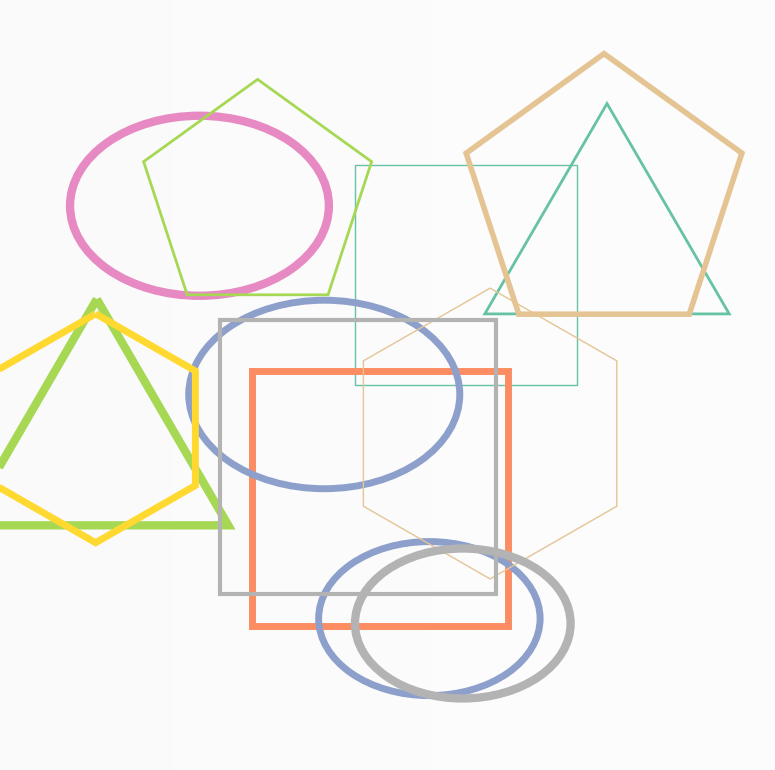[{"shape": "triangle", "thickness": 1, "radius": 0.91, "center": [0.783, 0.683]}, {"shape": "square", "thickness": 0.5, "radius": 0.72, "center": [0.601, 0.643]}, {"shape": "square", "thickness": 2.5, "radius": 0.83, "center": [0.49, 0.353]}, {"shape": "oval", "thickness": 2.5, "radius": 0.71, "center": [0.554, 0.197]}, {"shape": "oval", "thickness": 2.5, "radius": 0.87, "center": [0.418, 0.488]}, {"shape": "oval", "thickness": 3, "radius": 0.83, "center": [0.257, 0.733]}, {"shape": "pentagon", "thickness": 1, "radius": 0.77, "center": [0.332, 0.742]}, {"shape": "triangle", "thickness": 3, "radius": 0.98, "center": [0.125, 0.416]}, {"shape": "hexagon", "thickness": 2.5, "radius": 0.74, "center": [0.123, 0.444]}, {"shape": "pentagon", "thickness": 2, "radius": 0.94, "center": [0.779, 0.743]}, {"shape": "hexagon", "thickness": 0.5, "radius": 0.94, "center": [0.632, 0.437]}, {"shape": "square", "thickness": 1.5, "radius": 0.89, "center": [0.462, 0.406]}, {"shape": "oval", "thickness": 3, "radius": 0.7, "center": [0.597, 0.19]}]